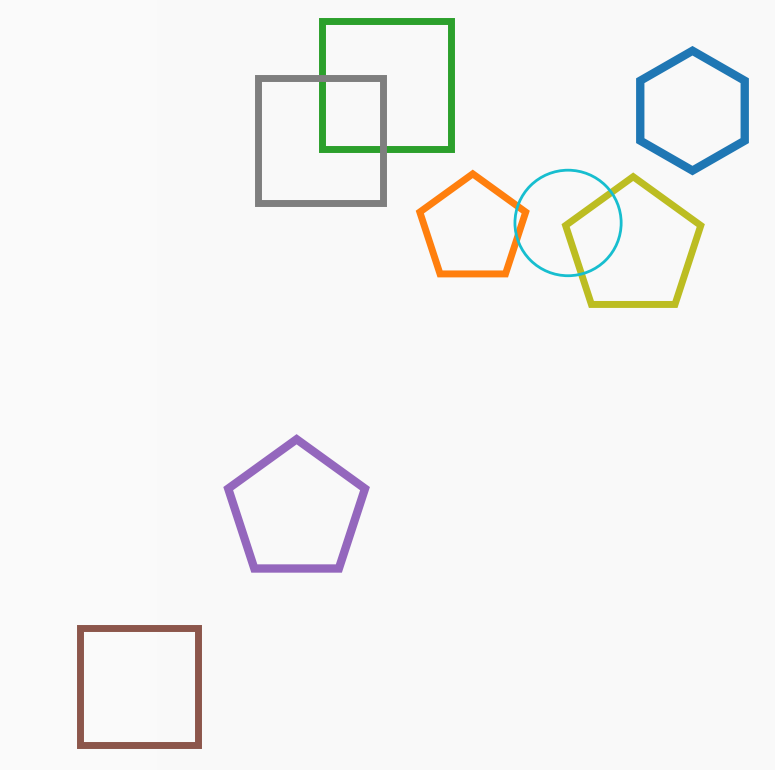[{"shape": "hexagon", "thickness": 3, "radius": 0.39, "center": [0.894, 0.856]}, {"shape": "pentagon", "thickness": 2.5, "radius": 0.36, "center": [0.61, 0.702]}, {"shape": "square", "thickness": 2.5, "radius": 0.42, "center": [0.498, 0.89]}, {"shape": "pentagon", "thickness": 3, "radius": 0.46, "center": [0.383, 0.337]}, {"shape": "square", "thickness": 2.5, "radius": 0.38, "center": [0.179, 0.108]}, {"shape": "square", "thickness": 2.5, "radius": 0.41, "center": [0.414, 0.817]}, {"shape": "pentagon", "thickness": 2.5, "radius": 0.46, "center": [0.817, 0.679]}, {"shape": "circle", "thickness": 1, "radius": 0.34, "center": [0.733, 0.71]}]